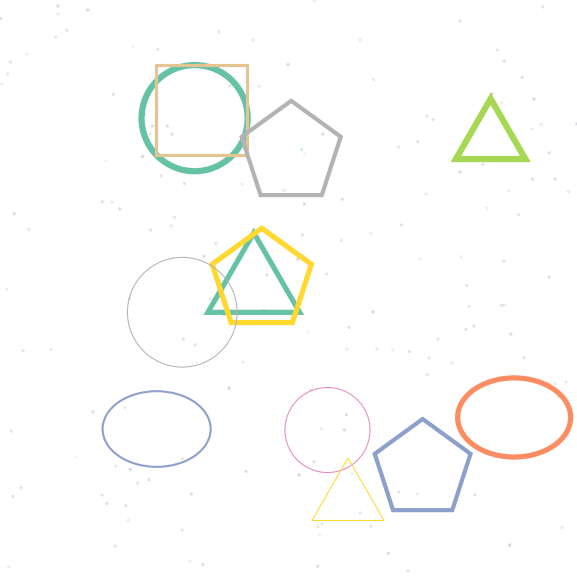[{"shape": "circle", "thickness": 3, "radius": 0.46, "center": [0.337, 0.795]}, {"shape": "triangle", "thickness": 2.5, "radius": 0.46, "center": [0.439, 0.504]}, {"shape": "oval", "thickness": 2.5, "radius": 0.49, "center": [0.89, 0.276]}, {"shape": "pentagon", "thickness": 2, "radius": 0.44, "center": [0.732, 0.186]}, {"shape": "oval", "thickness": 1, "radius": 0.47, "center": [0.271, 0.256]}, {"shape": "circle", "thickness": 0.5, "radius": 0.37, "center": [0.567, 0.255]}, {"shape": "triangle", "thickness": 3, "radius": 0.35, "center": [0.85, 0.759]}, {"shape": "pentagon", "thickness": 2.5, "radius": 0.45, "center": [0.453, 0.514]}, {"shape": "triangle", "thickness": 0.5, "radius": 0.36, "center": [0.603, 0.134]}, {"shape": "square", "thickness": 1.5, "radius": 0.39, "center": [0.349, 0.809]}, {"shape": "circle", "thickness": 0.5, "radius": 0.47, "center": [0.316, 0.458]}, {"shape": "pentagon", "thickness": 2, "radius": 0.45, "center": [0.504, 0.734]}]